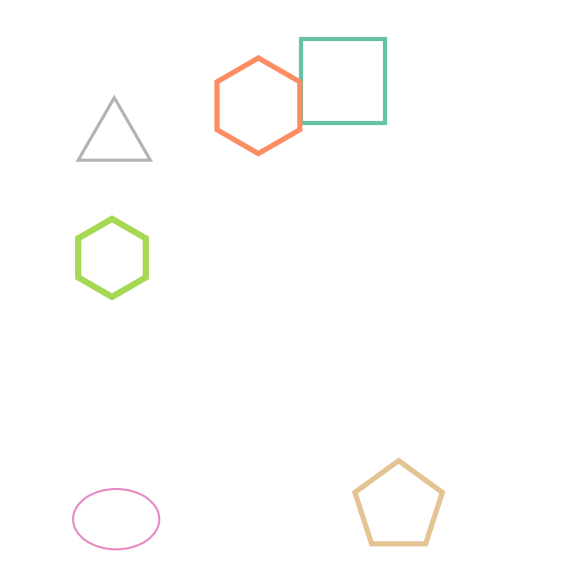[{"shape": "square", "thickness": 2, "radius": 0.37, "center": [0.594, 0.859]}, {"shape": "hexagon", "thickness": 2.5, "radius": 0.41, "center": [0.447, 0.816]}, {"shape": "oval", "thickness": 1, "radius": 0.37, "center": [0.201, 0.1]}, {"shape": "hexagon", "thickness": 3, "radius": 0.34, "center": [0.194, 0.553]}, {"shape": "pentagon", "thickness": 2.5, "radius": 0.4, "center": [0.69, 0.122]}, {"shape": "triangle", "thickness": 1.5, "radius": 0.36, "center": [0.198, 0.758]}]